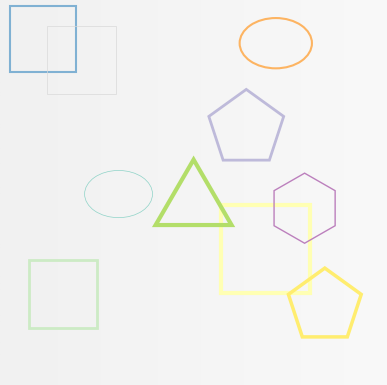[{"shape": "oval", "thickness": 0.5, "radius": 0.44, "center": [0.306, 0.496]}, {"shape": "square", "thickness": 3, "radius": 0.57, "center": [0.686, 0.353]}, {"shape": "pentagon", "thickness": 2, "radius": 0.51, "center": [0.635, 0.666]}, {"shape": "square", "thickness": 1.5, "radius": 0.43, "center": [0.111, 0.899]}, {"shape": "oval", "thickness": 1.5, "radius": 0.47, "center": [0.712, 0.888]}, {"shape": "triangle", "thickness": 3, "radius": 0.57, "center": [0.5, 0.472]}, {"shape": "square", "thickness": 0.5, "radius": 0.44, "center": [0.211, 0.843]}, {"shape": "hexagon", "thickness": 1, "radius": 0.46, "center": [0.786, 0.459]}, {"shape": "square", "thickness": 2, "radius": 0.44, "center": [0.162, 0.236]}, {"shape": "pentagon", "thickness": 2.5, "radius": 0.49, "center": [0.838, 0.205]}]